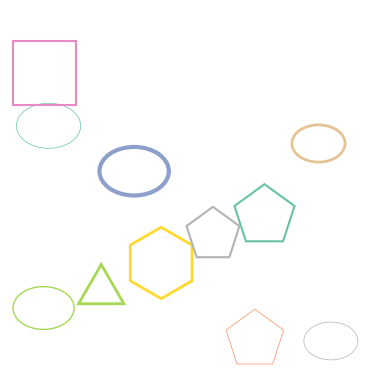[{"shape": "pentagon", "thickness": 1.5, "radius": 0.41, "center": [0.687, 0.44]}, {"shape": "oval", "thickness": 0.5, "radius": 0.42, "center": [0.126, 0.673]}, {"shape": "pentagon", "thickness": 0.5, "radius": 0.39, "center": [0.662, 0.118]}, {"shape": "oval", "thickness": 3, "radius": 0.45, "center": [0.348, 0.555]}, {"shape": "square", "thickness": 1.5, "radius": 0.41, "center": [0.116, 0.81]}, {"shape": "triangle", "thickness": 2, "radius": 0.34, "center": [0.263, 0.245]}, {"shape": "oval", "thickness": 1, "radius": 0.4, "center": [0.113, 0.2]}, {"shape": "hexagon", "thickness": 2, "radius": 0.46, "center": [0.419, 0.317]}, {"shape": "oval", "thickness": 2, "radius": 0.35, "center": [0.827, 0.627]}, {"shape": "oval", "thickness": 0.5, "radius": 0.35, "center": [0.859, 0.114]}, {"shape": "pentagon", "thickness": 1.5, "radius": 0.36, "center": [0.553, 0.39]}]